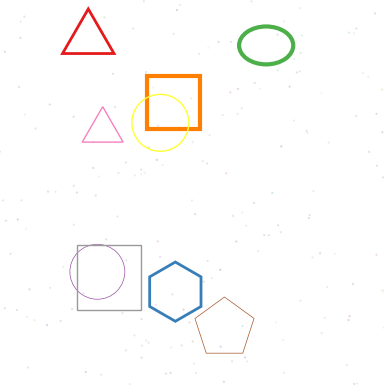[{"shape": "triangle", "thickness": 2, "radius": 0.39, "center": [0.229, 0.9]}, {"shape": "hexagon", "thickness": 2, "radius": 0.38, "center": [0.455, 0.242]}, {"shape": "oval", "thickness": 3, "radius": 0.35, "center": [0.691, 0.882]}, {"shape": "circle", "thickness": 0.5, "radius": 0.36, "center": [0.253, 0.294]}, {"shape": "square", "thickness": 3, "radius": 0.34, "center": [0.45, 0.735]}, {"shape": "circle", "thickness": 1, "radius": 0.37, "center": [0.416, 0.681]}, {"shape": "pentagon", "thickness": 0.5, "radius": 0.4, "center": [0.583, 0.148]}, {"shape": "triangle", "thickness": 1, "radius": 0.31, "center": [0.267, 0.662]}, {"shape": "square", "thickness": 1, "radius": 0.42, "center": [0.283, 0.28]}]